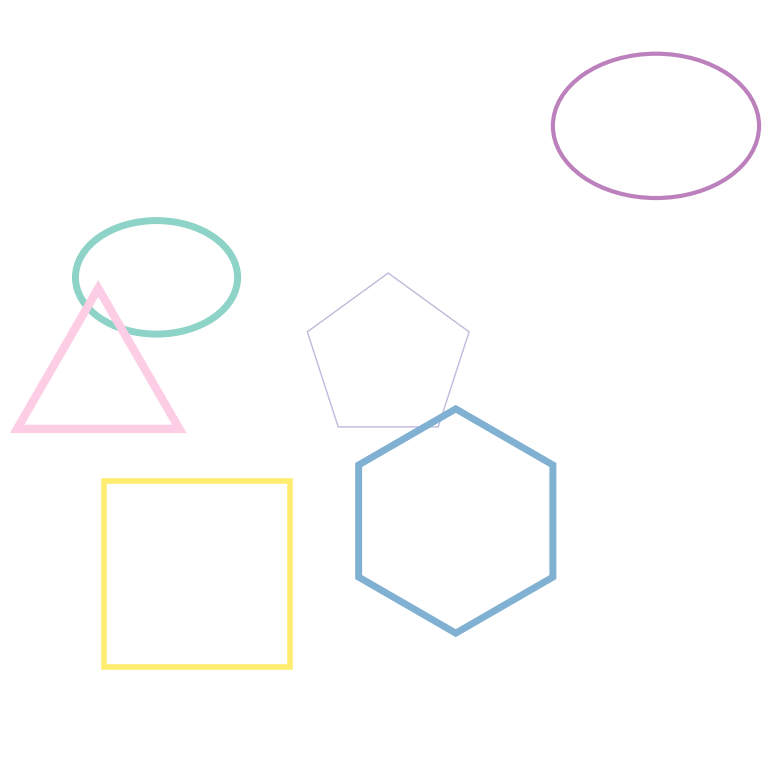[{"shape": "oval", "thickness": 2.5, "radius": 0.53, "center": [0.203, 0.64]}, {"shape": "pentagon", "thickness": 0.5, "radius": 0.55, "center": [0.504, 0.535]}, {"shape": "hexagon", "thickness": 2.5, "radius": 0.73, "center": [0.592, 0.323]}, {"shape": "triangle", "thickness": 3, "radius": 0.61, "center": [0.128, 0.504]}, {"shape": "oval", "thickness": 1.5, "radius": 0.67, "center": [0.852, 0.837]}, {"shape": "square", "thickness": 2, "radius": 0.61, "center": [0.256, 0.254]}]